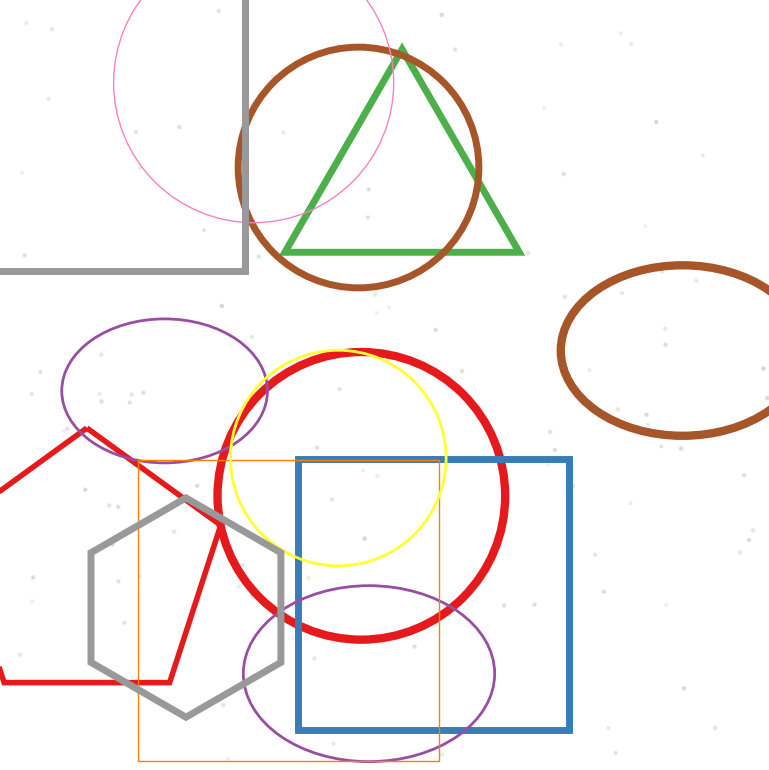[{"shape": "pentagon", "thickness": 2, "radius": 0.91, "center": [0.113, 0.261]}, {"shape": "circle", "thickness": 3, "radius": 0.93, "center": [0.469, 0.356]}, {"shape": "square", "thickness": 2.5, "radius": 0.88, "center": [0.562, 0.228]}, {"shape": "triangle", "thickness": 2.5, "radius": 0.88, "center": [0.522, 0.76]}, {"shape": "oval", "thickness": 1, "radius": 0.82, "center": [0.479, 0.125]}, {"shape": "oval", "thickness": 1, "radius": 0.67, "center": [0.214, 0.492]}, {"shape": "square", "thickness": 0.5, "radius": 0.98, "center": [0.374, 0.207]}, {"shape": "circle", "thickness": 1, "radius": 0.7, "center": [0.439, 0.405]}, {"shape": "circle", "thickness": 2.5, "radius": 0.78, "center": [0.466, 0.782]}, {"shape": "oval", "thickness": 3, "radius": 0.79, "center": [0.886, 0.545]}, {"shape": "circle", "thickness": 0.5, "radius": 0.91, "center": [0.329, 0.893]}, {"shape": "square", "thickness": 2.5, "radius": 1.0, "center": [0.118, 0.847]}, {"shape": "hexagon", "thickness": 2.5, "radius": 0.71, "center": [0.241, 0.211]}]